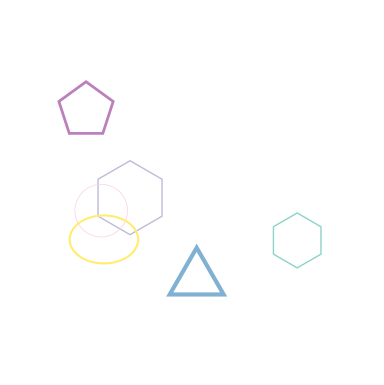[{"shape": "hexagon", "thickness": 1, "radius": 0.36, "center": [0.772, 0.375]}, {"shape": "hexagon", "thickness": 1, "radius": 0.48, "center": [0.338, 0.486]}, {"shape": "triangle", "thickness": 3, "radius": 0.4, "center": [0.511, 0.276]}, {"shape": "circle", "thickness": 0.5, "radius": 0.34, "center": [0.263, 0.453]}, {"shape": "pentagon", "thickness": 2, "radius": 0.37, "center": [0.223, 0.714]}, {"shape": "oval", "thickness": 1.5, "radius": 0.45, "center": [0.27, 0.378]}]